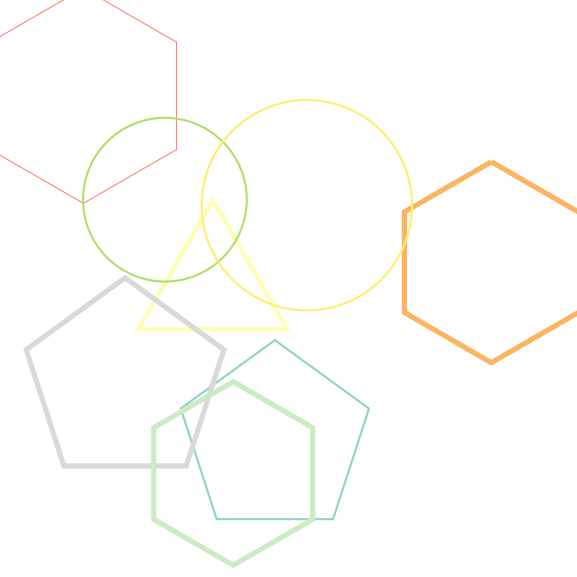[{"shape": "pentagon", "thickness": 1, "radius": 0.86, "center": [0.476, 0.239]}, {"shape": "triangle", "thickness": 2, "radius": 0.74, "center": [0.369, 0.504]}, {"shape": "hexagon", "thickness": 0.5, "radius": 0.93, "center": [0.144, 0.833]}, {"shape": "hexagon", "thickness": 2.5, "radius": 0.87, "center": [0.851, 0.545]}, {"shape": "circle", "thickness": 1, "radius": 0.71, "center": [0.286, 0.653]}, {"shape": "pentagon", "thickness": 2.5, "radius": 0.9, "center": [0.217, 0.338]}, {"shape": "hexagon", "thickness": 2.5, "radius": 0.79, "center": [0.404, 0.179]}, {"shape": "circle", "thickness": 1, "radius": 0.91, "center": [0.531, 0.644]}]